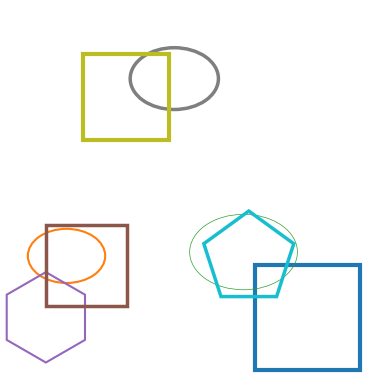[{"shape": "square", "thickness": 3, "radius": 0.68, "center": [0.798, 0.175]}, {"shape": "oval", "thickness": 1.5, "radius": 0.5, "center": [0.173, 0.335]}, {"shape": "oval", "thickness": 0.5, "radius": 0.7, "center": [0.633, 0.345]}, {"shape": "hexagon", "thickness": 1.5, "radius": 0.59, "center": [0.119, 0.176]}, {"shape": "square", "thickness": 2.5, "radius": 0.52, "center": [0.225, 0.31]}, {"shape": "oval", "thickness": 2.5, "radius": 0.57, "center": [0.453, 0.796]}, {"shape": "square", "thickness": 3, "radius": 0.56, "center": [0.328, 0.747]}, {"shape": "pentagon", "thickness": 2.5, "radius": 0.61, "center": [0.646, 0.329]}]